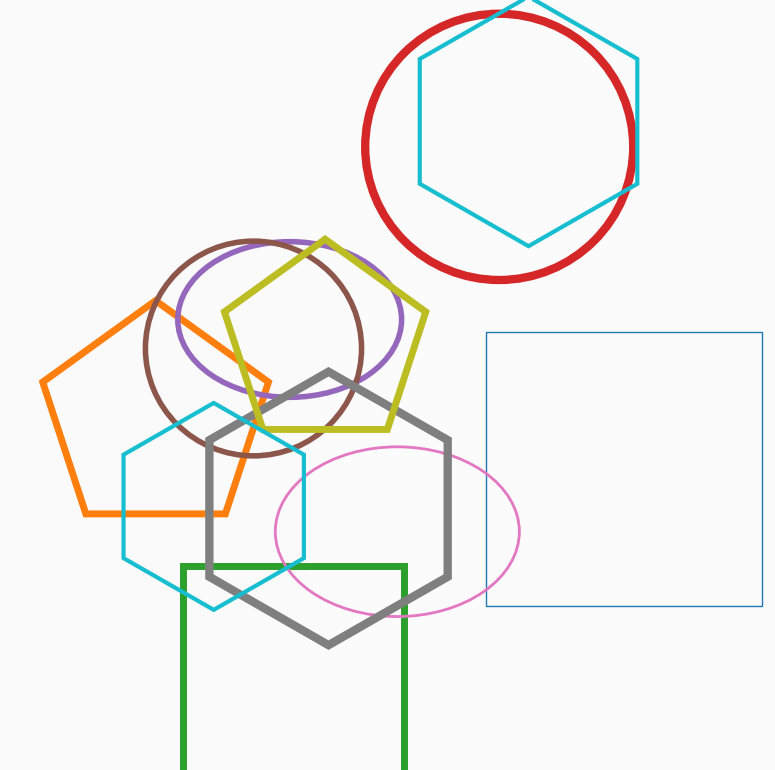[{"shape": "square", "thickness": 0.5, "radius": 0.89, "center": [0.805, 0.391]}, {"shape": "pentagon", "thickness": 2.5, "radius": 0.77, "center": [0.201, 0.456]}, {"shape": "square", "thickness": 2.5, "radius": 0.71, "center": [0.379, 0.123]}, {"shape": "circle", "thickness": 3, "radius": 0.86, "center": [0.644, 0.809]}, {"shape": "oval", "thickness": 2, "radius": 0.72, "center": [0.374, 0.585]}, {"shape": "circle", "thickness": 2, "radius": 0.7, "center": [0.327, 0.547]}, {"shape": "oval", "thickness": 1, "radius": 0.79, "center": [0.513, 0.31]}, {"shape": "hexagon", "thickness": 3, "radius": 0.89, "center": [0.424, 0.34]}, {"shape": "pentagon", "thickness": 2.5, "radius": 0.68, "center": [0.419, 0.553]}, {"shape": "hexagon", "thickness": 1.5, "radius": 0.67, "center": [0.276, 0.342]}, {"shape": "hexagon", "thickness": 1.5, "radius": 0.81, "center": [0.682, 0.842]}]